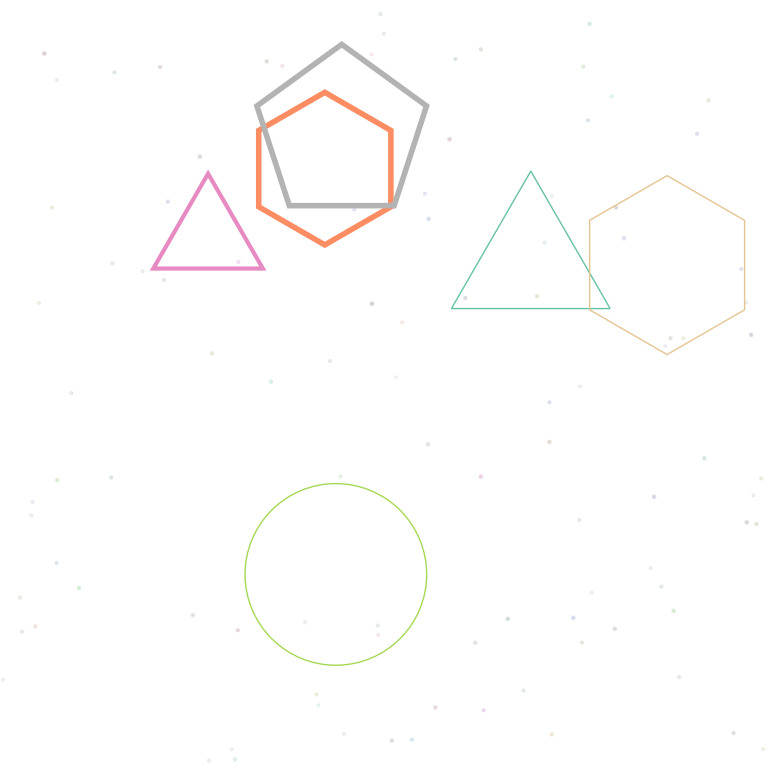[{"shape": "triangle", "thickness": 0.5, "radius": 0.59, "center": [0.689, 0.659]}, {"shape": "hexagon", "thickness": 2, "radius": 0.5, "center": [0.422, 0.781]}, {"shape": "triangle", "thickness": 1.5, "radius": 0.41, "center": [0.27, 0.692]}, {"shape": "circle", "thickness": 0.5, "radius": 0.59, "center": [0.436, 0.254]}, {"shape": "hexagon", "thickness": 0.5, "radius": 0.58, "center": [0.866, 0.656]}, {"shape": "pentagon", "thickness": 2, "radius": 0.58, "center": [0.444, 0.827]}]